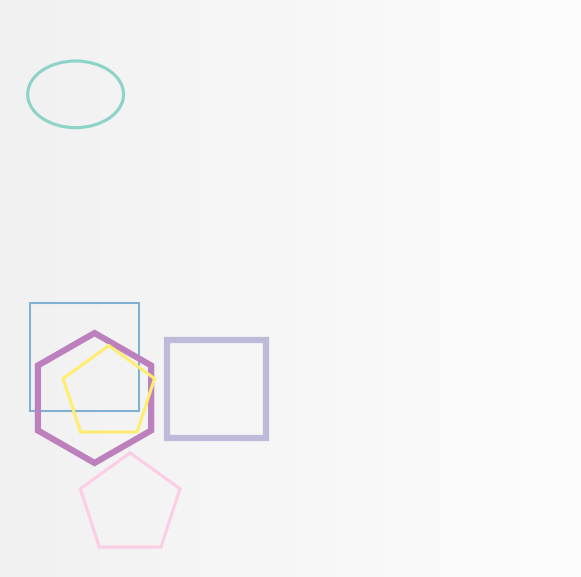[{"shape": "oval", "thickness": 1.5, "radius": 0.41, "center": [0.13, 0.836]}, {"shape": "square", "thickness": 3, "radius": 0.43, "center": [0.373, 0.326]}, {"shape": "square", "thickness": 1, "radius": 0.47, "center": [0.145, 0.381]}, {"shape": "pentagon", "thickness": 1.5, "radius": 0.45, "center": [0.224, 0.125]}, {"shape": "hexagon", "thickness": 3, "radius": 0.56, "center": [0.163, 0.31]}, {"shape": "pentagon", "thickness": 1.5, "radius": 0.41, "center": [0.187, 0.318]}]